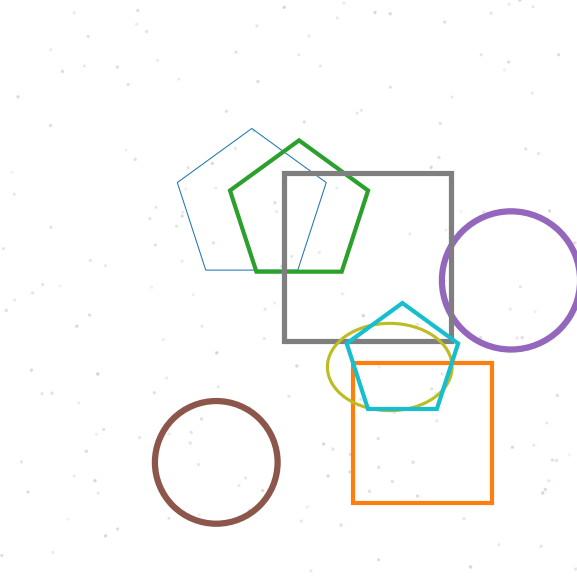[{"shape": "pentagon", "thickness": 0.5, "radius": 0.68, "center": [0.436, 0.641]}, {"shape": "square", "thickness": 2, "radius": 0.6, "center": [0.732, 0.25]}, {"shape": "pentagon", "thickness": 2, "radius": 0.63, "center": [0.518, 0.63]}, {"shape": "circle", "thickness": 3, "radius": 0.6, "center": [0.885, 0.514]}, {"shape": "circle", "thickness": 3, "radius": 0.53, "center": [0.374, 0.198]}, {"shape": "square", "thickness": 2.5, "radius": 0.73, "center": [0.636, 0.554]}, {"shape": "oval", "thickness": 1.5, "radius": 0.54, "center": [0.675, 0.364]}, {"shape": "pentagon", "thickness": 2, "radius": 0.51, "center": [0.697, 0.373]}]